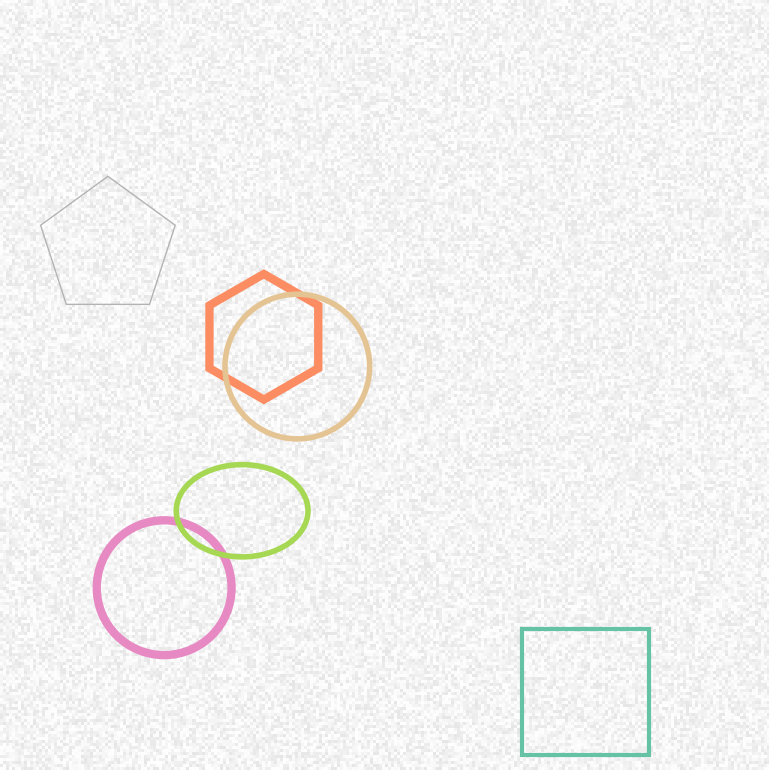[{"shape": "square", "thickness": 1.5, "radius": 0.41, "center": [0.76, 0.102]}, {"shape": "hexagon", "thickness": 3, "radius": 0.41, "center": [0.343, 0.563]}, {"shape": "circle", "thickness": 3, "radius": 0.44, "center": [0.213, 0.237]}, {"shape": "oval", "thickness": 2, "radius": 0.43, "center": [0.314, 0.337]}, {"shape": "circle", "thickness": 2, "radius": 0.47, "center": [0.386, 0.524]}, {"shape": "pentagon", "thickness": 0.5, "radius": 0.46, "center": [0.14, 0.679]}]